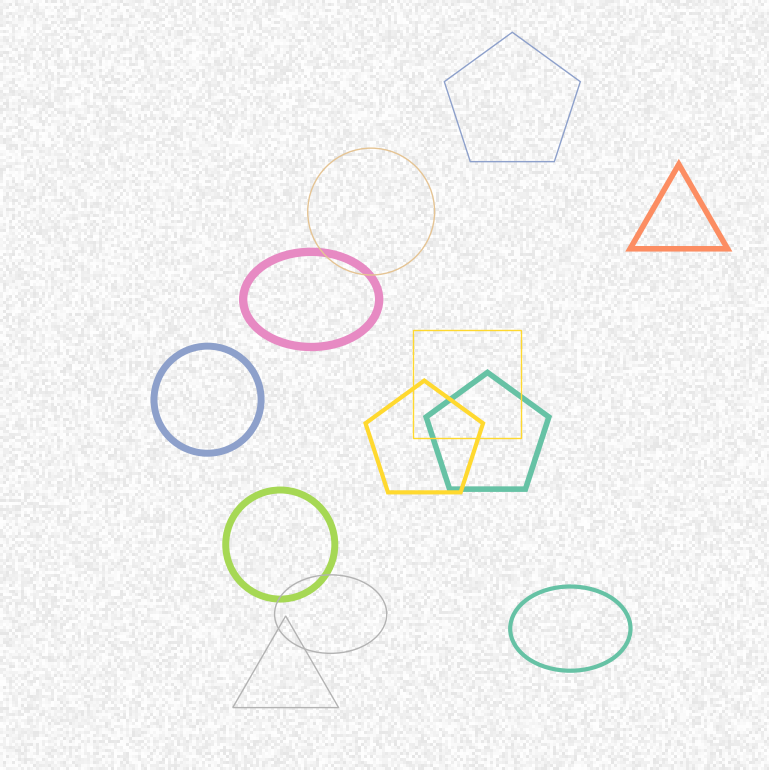[{"shape": "oval", "thickness": 1.5, "radius": 0.39, "center": [0.741, 0.184]}, {"shape": "pentagon", "thickness": 2, "radius": 0.42, "center": [0.633, 0.433]}, {"shape": "triangle", "thickness": 2, "radius": 0.37, "center": [0.882, 0.713]}, {"shape": "pentagon", "thickness": 0.5, "radius": 0.46, "center": [0.665, 0.865]}, {"shape": "circle", "thickness": 2.5, "radius": 0.35, "center": [0.27, 0.481]}, {"shape": "oval", "thickness": 3, "radius": 0.44, "center": [0.404, 0.611]}, {"shape": "circle", "thickness": 2.5, "radius": 0.35, "center": [0.364, 0.293]}, {"shape": "pentagon", "thickness": 1.5, "radius": 0.4, "center": [0.551, 0.425]}, {"shape": "square", "thickness": 0.5, "radius": 0.35, "center": [0.606, 0.501]}, {"shape": "circle", "thickness": 0.5, "radius": 0.41, "center": [0.482, 0.725]}, {"shape": "triangle", "thickness": 0.5, "radius": 0.4, "center": [0.371, 0.121]}, {"shape": "oval", "thickness": 0.5, "radius": 0.36, "center": [0.429, 0.202]}]